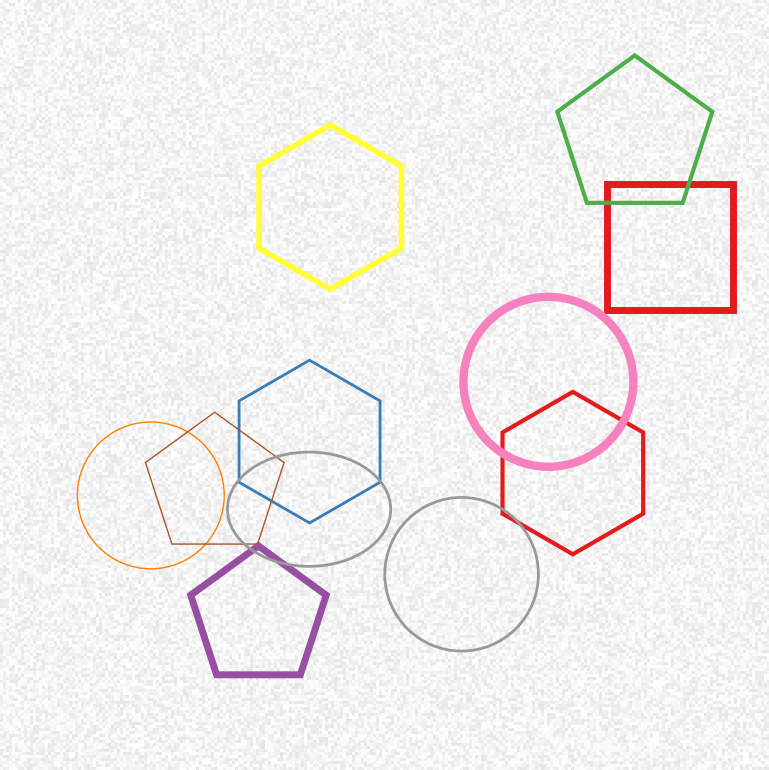[{"shape": "square", "thickness": 2.5, "radius": 0.41, "center": [0.871, 0.679]}, {"shape": "hexagon", "thickness": 1.5, "radius": 0.53, "center": [0.744, 0.386]}, {"shape": "hexagon", "thickness": 1, "radius": 0.53, "center": [0.402, 0.427]}, {"shape": "pentagon", "thickness": 1.5, "radius": 0.53, "center": [0.824, 0.822]}, {"shape": "pentagon", "thickness": 2.5, "radius": 0.46, "center": [0.336, 0.199]}, {"shape": "circle", "thickness": 0.5, "radius": 0.48, "center": [0.196, 0.357]}, {"shape": "hexagon", "thickness": 2, "radius": 0.53, "center": [0.429, 0.731]}, {"shape": "pentagon", "thickness": 0.5, "radius": 0.47, "center": [0.279, 0.37]}, {"shape": "circle", "thickness": 3, "radius": 0.55, "center": [0.712, 0.504]}, {"shape": "circle", "thickness": 1, "radius": 0.5, "center": [0.599, 0.254]}, {"shape": "oval", "thickness": 1, "radius": 0.53, "center": [0.401, 0.339]}]